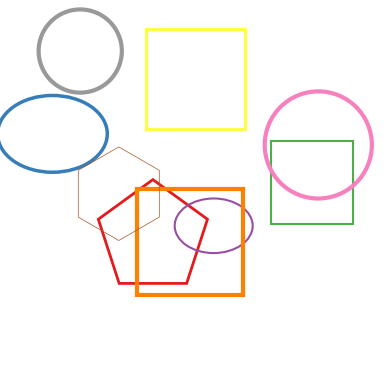[{"shape": "pentagon", "thickness": 2, "radius": 0.75, "center": [0.397, 0.384]}, {"shape": "oval", "thickness": 2.5, "radius": 0.71, "center": [0.136, 0.652]}, {"shape": "square", "thickness": 1.5, "radius": 0.54, "center": [0.81, 0.526]}, {"shape": "oval", "thickness": 1.5, "radius": 0.51, "center": [0.555, 0.414]}, {"shape": "square", "thickness": 3, "radius": 0.69, "center": [0.494, 0.372]}, {"shape": "square", "thickness": 2, "radius": 0.64, "center": [0.507, 0.795]}, {"shape": "hexagon", "thickness": 0.5, "radius": 0.61, "center": [0.309, 0.497]}, {"shape": "circle", "thickness": 3, "radius": 0.7, "center": [0.827, 0.624]}, {"shape": "circle", "thickness": 3, "radius": 0.54, "center": [0.208, 0.867]}]